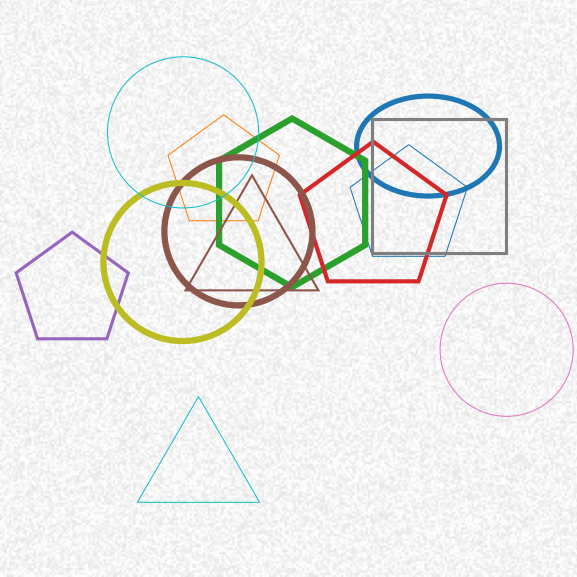[{"shape": "pentagon", "thickness": 0.5, "radius": 0.53, "center": [0.708, 0.642]}, {"shape": "oval", "thickness": 2.5, "radius": 0.62, "center": [0.741, 0.746]}, {"shape": "pentagon", "thickness": 0.5, "radius": 0.51, "center": [0.387, 0.699]}, {"shape": "hexagon", "thickness": 3, "radius": 0.73, "center": [0.506, 0.648]}, {"shape": "pentagon", "thickness": 2, "radius": 0.67, "center": [0.646, 0.62]}, {"shape": "pentagon", "thickness": 1.5, "radius": 0.51, "center": [0.125, 0.495]}, {"shape": "triangle", "thickness": 1, "radius": 0.66, "center": [0.436, 0.563]}, {"shape": "circle", "thickness": 3, "radius": 0.64, "center": [0.413, 0.599]}, {"shape": "circle", "thickness": 0.5, "radius": 0.58, "center": [0.877, 0.393]}, {"shape": "square", "thickness": 1.5, "radius": 0.58, "center": [0.76, 0.676]}, {"shape": "circle", "thickness": 3, "radius": 0.68, "center": [0.316, 0.545]}, {"shape": "triangle", "thickness": 0.5, "radius": 0.61, "center": [0.344, 0.19]}, {"shape": "circle", "thickness": 0.5, "radius": 0.65, "center": [0.317, 0.77]}]